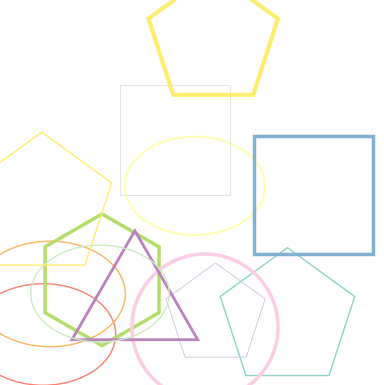[{"shape": "pentagon", "thickness": 1, "radius": 0.92, "center": [0.747, 0.173]}, {"shape": "oval", "thickness": 1.5, "radius": 0.91, "center": [0.506, 0.517]}, {"shape": "pentagon", "thickness": 0.5, "radius": 0.68, "center": [0.56, 0.182]}, {"shape": "oval", "thickness": 1, "radius": 0.94, "center": [0.112, 0.131]}, {"shape": "square", "thickness": 2.5, "radius": 0.77, "center": [0.814, 0.493]}, {"shape": "oval", "thickness": 1, "radius": 0.98, "center": [0.13, 0.237]}, {"shape": "hexagon", "thickness": 2.5, "radius": 0.85, "center": [0.265, 0.273]}, {"shape": "circle", "thickness": 2.5, "radius": 0.95, "center": [0.532, 0.15]}, {"shape": "square", "thickness": 0.5, "radius": 0.72, "center": [0.454, 0.637]}, {"shape": "triangle", "thickness": 2, "radius": 0.94, "center": [0.35, 0.212]}, {"shape": "oval", "thickness": 1, "radius": 0.9, "center": [0.26, 0.237]}, {"shape": "pentagon", "thickness": 1, "radius": 0.95, "center": [0.109, 0.466]}, {"shape": "pentagon", "thickness": 3, "radius": 0.88, "center": [0.554, 0.897]}]